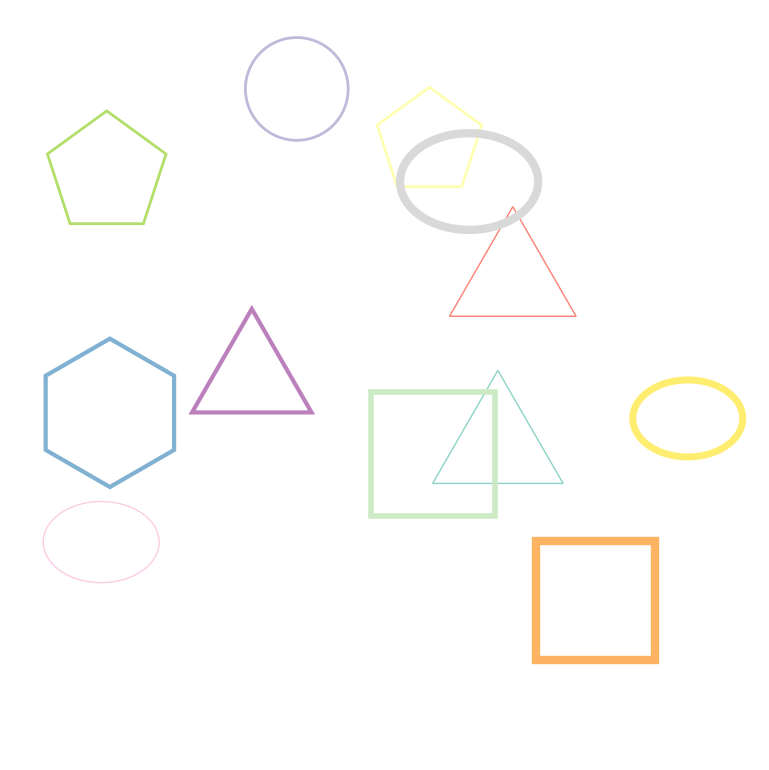[{"shape": "triangle", "thickness": 0.5, "radius": 0.49, "center": [0.647, 0.421]}, {"shape": "pentagon", "thickness": 1, "radius": 0.36, "center": [0.558, 0.815]}, {"shape": "circle", "thickness": 1, "radius": 0.33, "center": [0.385, 0.884]}, {"shape": "triangle", "thickness": 0.5, "radius": 0.47, "center": [0.666, 0.637]}, {"shape": "hexagon", "thickness": 1.5, "radius": 0.48, "center": [0.143, 0.464]}, {"shape": "square", "thickness": 3, "radius": 0.39, "center": [0.773, 0.22]}, {"shape": "pentagon", "thickness": 1, "radius": 0.4, "center": [0.139, 0.775]}, {"shape": "oval", "thickness": 0.5, "radius": 0.38, "center": [0.131, 0.296]}, {"shape": "oval", "thickness": 3, "radius": 0.45, "center": [0.609, 0.764]}, {"shape": "triangle", "thickness": 1.5, "radius": 0.45, "center": [0.327, 0.509]}, {"shape": "square", "thickness": 2, "radius": 0.4, "center": [0.562, 0.41]}, {"shape": "oval", "thickness": 2.5, "radius": 0.36, "center": [0.893, 0.457]}]